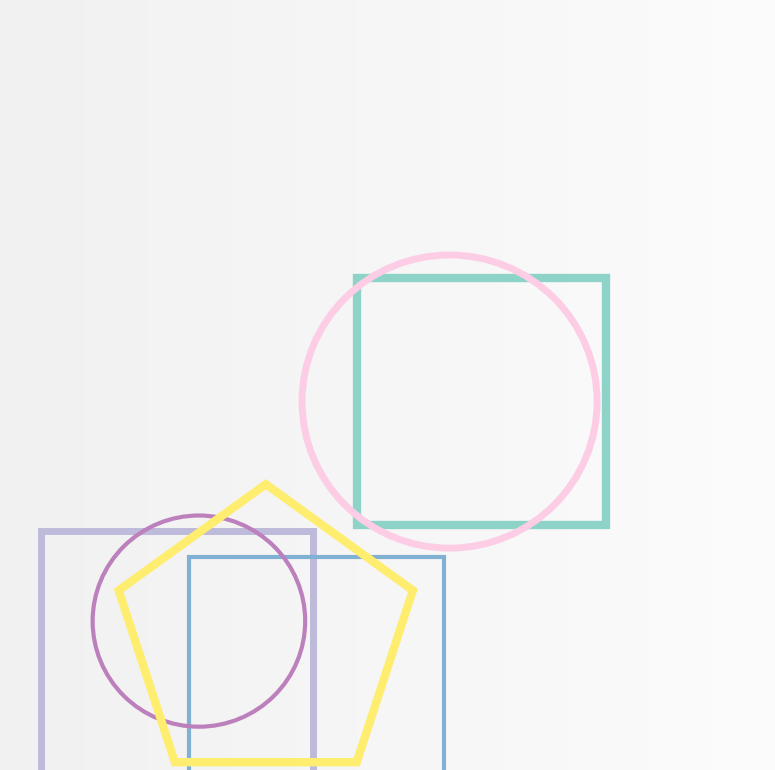[{"shape": "square", "thickness": 3, "radius": 0.8, "center": [0.621, 0.478]}, {"shape": "square", "thickness": 2.5, "radius": 0.88, "center": [0.228, 0.136]}, {"shape": "square", "thickness": 1.5, "radius": 0.82, "center": [0.408, 0.112]}, {"shape": "circle", "thickness": 2.5, "radius": 0.95, "center": [0.58, 0.478]}, {"shape": "circle", "thickness": 1.5, "radius": 0.69, "center": [0.257, 0.193]}, {"shape": "pentagon", "thickness": 3, "radius": 1.0, "center": [0.343, 0.172]}]